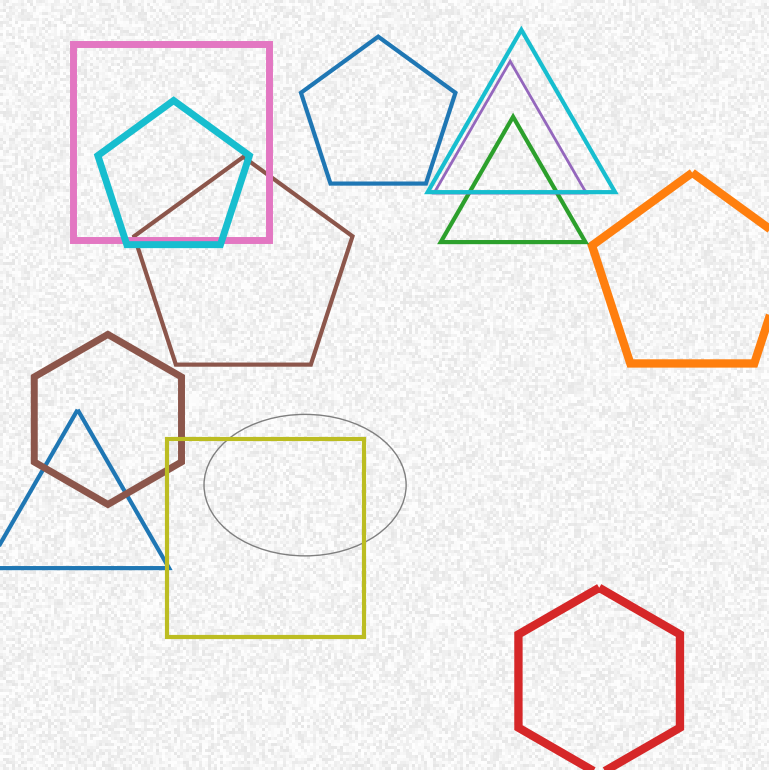[{"shape": "triangle", "thickness": 1.5, "radius": 0.69, "center": [0.101, 0.331]}, {"shape": "pentagon", "thickness": 1.5, "radius": 0.53, "center": [0.491, 0.847]}, {"shape": "pentagon", "thickness": 3, "radius": 0.68, "center": [0.899, 0.639]}, {"shape": "triangle", "thickness": 1.5, "radius": 0.54, "center": [0.666, 0.74]}, {"shape": "hexagon", "thickness": 3, "radius": 0.61, "center": [0.778, 0.116]}, {"shape": "triangle", "thickness": 1, "radius": 0.57, "center": [0.663, 0.806]}, {"shape": "pentagon", "thickness": 1.5, "radius": 0.75, "center": [0.316, 0.647]}, {"shape": "hexagon", "thickness": 2.5, "radius": 0.55, "center": [0.14, 0.455]}, {"shape": "square", "thickness": 2.5, "radius": 0.64, "center": [0.222, 0.816]}, {"shape": "oval", "thickness": 0.5, "radius": 0.66, "center": [0.396, 0.37]}, {"shape": "square", "thickness": 1.5, "radius": 0.64, "center": [0.345, 0.301]}, {"shape": "pentagon", "thickness": 2.5, "radius": 0.52, "center": [0.225, 0.766]}, {"shape": "triangle", "thickness": 1.5, "radius": 0.7, "center": [0.677, 0.821]}]